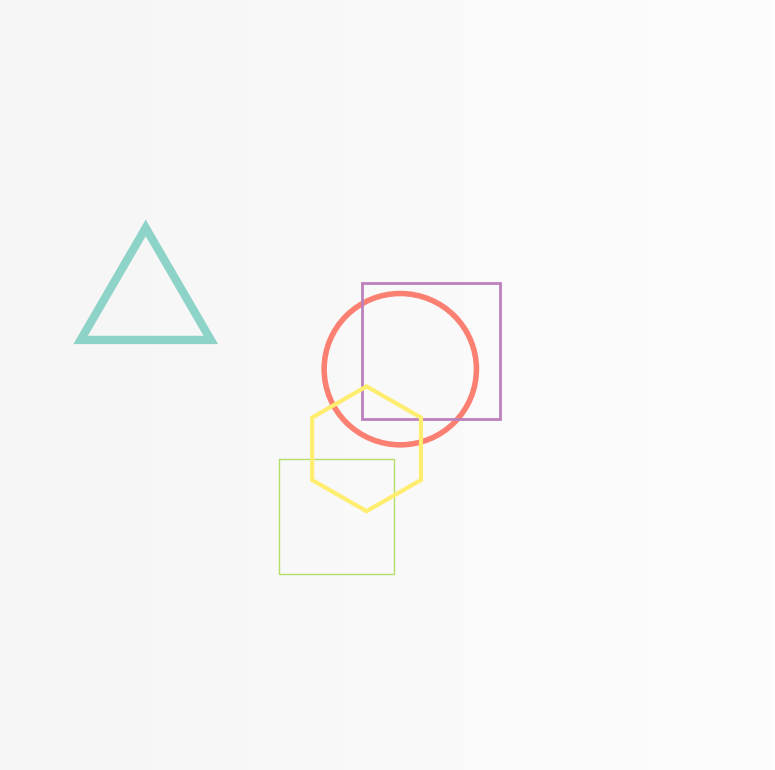[{"shape": "triangle", "thickness": 3, "radius": 0.48, "center": [0.188, 0.607]}, {"shape": "circle", "thickness": 2, "radius": 0.49, "center": [0.516, 0.521]}, {"shape": "square", "thickness": 0.5, "radius": 0.37, "center": [0.434, 0.329]}, {"shape": "square", "thickness": 1, "radius": 0.44, "center": [0.556, 0.544]}, {"shape": "hexagon", "thickness": 1.5, "radius": 0.41, "center": [0.473, 0.417]}]